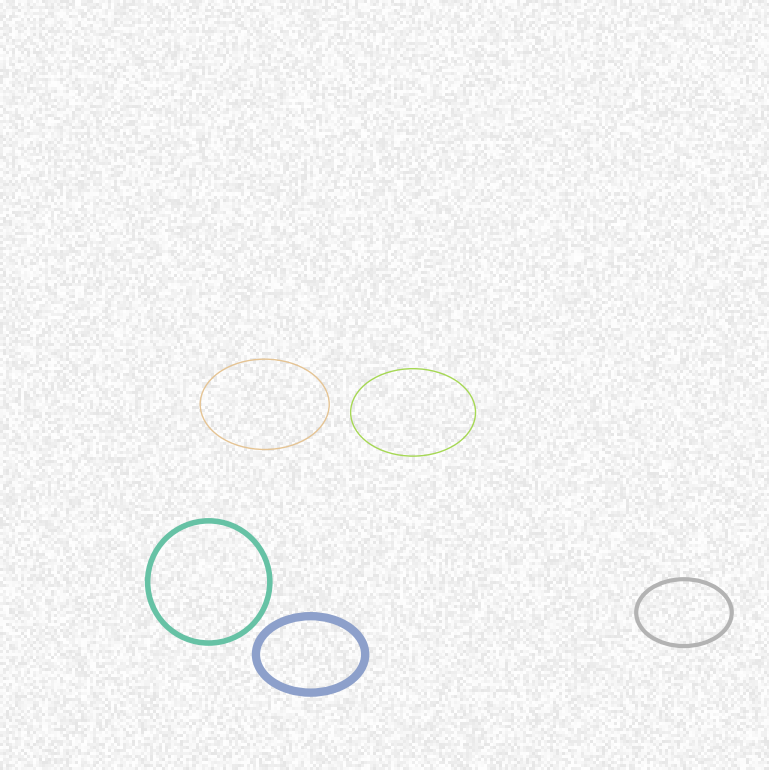[{"shape": "circle", "thickness": 2, "radius": 0.4, "center": [0.271, 0.244]}, {"shape": "oval", "thickness": 3, "radius": 0.35, "center": [0.403, 0.15]}, {"shape": "oval", "thickness": 0.5, "radius": 0.41, "center": [0.536, 0.464]}, {"shape": "oval", "thickness": 0.5, "radius": 0.42, "center": [0.344, 0.475]}, {"shape": "oval", "thickness": 1.5, "radius": 0.31, "center": [0.888, 0.204]}]